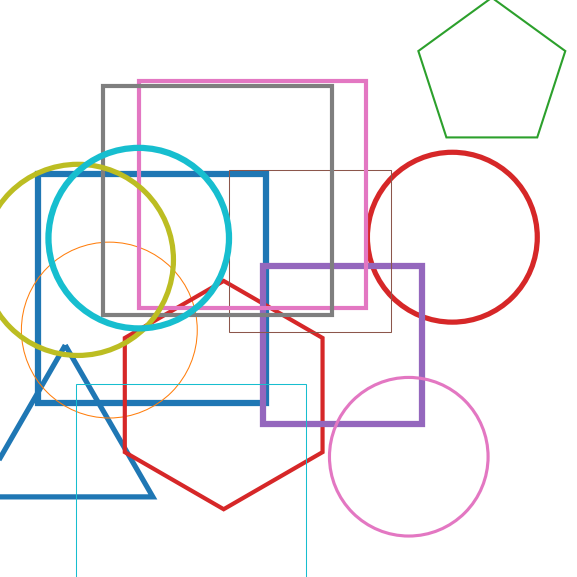[{"shape": "triangle", "thickness": 2.5, "radius": 0.88, "center": [0.113, 0.226]}, {"shape": "square", "thickness": 3, "radius": 0.99, "center": [0.263, 0.499]}, {"shape": "circle", "thickness": 0.5, "radius": 0.76, "center": [0.189, 0.428]}, {"shape": "pentagon", "thickness": 1, "radius": 0.67, "center": [0.852, 0.869]}, {"shape": "circle", "thickness": 2.5, "radius": 0.74, "center": [0.783, 0.588]}, {"shape": "hexagon", "thickness": 2, "radius": 0.99, "center": [0.387, 0.315]}, {"shape": "square", "thickness": 3, "radius": 0.69, "center": [0.593, 0.402]}, {"shape": "square", "thickness": 0.5, "radius": 0.7, "center": [0.537, 0.565]}, {"shape": "circle", "thickness": 1.5, "radius": 0.69, "center": [0.708, 0.208]}, {"shape": "square", "thickness": 2, "radius": 0.98, "center": [0.437, 0.663]}, {"shape": "square", "thickness": 2, "radius": 0.99, "center": [0.377, 0.652]}, {"shape": "circle", "thickness": 2.5, "radius": 0.83, "center": [0.135, 0.549]}, {"shape": "circle", "thickness": 3, "radius": 0.78, "center": [0.24, 0.587]}, {"shape": "square", "thickness": 0.5, "radius": 1.0, "center": [0.331, 0.135]}]